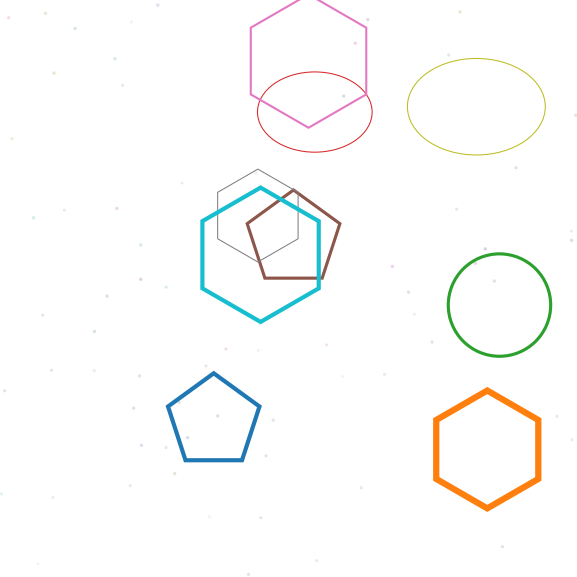[{"shape": "pentagon", "thickness": 2, "radius": 0.42, "center": [0.37, 0.27]}, {"shape": "hexagon", "thickness": 3, "radius": 0.51, "center": [0.844, 0.221]}, {"shape": "circle", "thickness": 1.5, "radius": 0.44, "center": [0.865, 0.471]}, {"shape": "oval", "thickness": 0.5, "radius": 0.5, "center": [0.545, 0.805]}, {"shape": "pentagon", "thickness": 1.5, "radius": 0.42, "center": [0.508, 0.586]}, {"shape": "hexagon", "thickness": 1, "radius": 0.58, "center": [0.534, 0.893]}, {"shape": "hexagon", "thickness": 0.5, "radius": 0.4, "center": [0.447, 0.626]}, {"shape": "oval", "thickness": 0.5, "radius": 0.6, "center": [0.825, 0.814]}, {"shape": "hexagon", "thickness": 2, "radius": 0.58, "center": [0.451, 0.558]}]